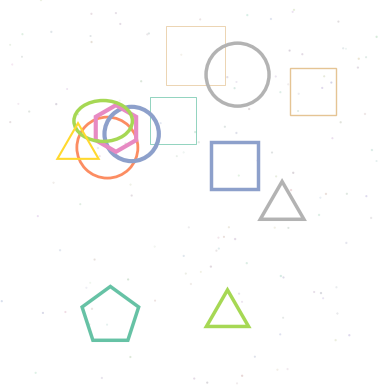[{"shape": "pentagon", "thickness": 2.5, "radius": 0.39, "center": [0.287, 0.179]}, {"shape": "square", "thickness": 0.5, "radius": 0.3, "center": [0.449, 0.686]}, {"shape": "circle", "thickness": 2, "radius": 0.4, "center": [0.279, 0.617]}, {"shape": "circle", "thickness": 3, "radius": 0.35, "center": [0.342, 0.652]}, {"shape": "square", "thickness": 2.5, "radius": 0.3, "center": [0.608, 0.57]}, {"shape": "hexagon", "thickness": 3, "radius": 0.3, "center": [0.301, 0.666]}, {"shape": "triangle", "thickness": 2.5, "radius": 0.32, "center": [0.591, 0.184]}, {"shape": "oval", "thickness": 2.5, "radius": 0.38, "center": [0.268, 0.686]}, {"shape": "triangle", "thickness": 1.5, "radius": 0.31, "center": [0.203, 0.618]}, {"shape": "square", "thickness": 1, "radius": 0.3, "center": [0.813, 0.762]}, {"shape": "square", "thickness": 0.5, "radius": 0.38, "center": [0.507, 0.856]}, {"shape": "circle", "thickness": 2.5, "radius": 0.41, "center": [0.617, 0.806]}, {"shape": "triangle", "thickness": 2.5, "radius": 0.33, "center": [0.733, 0.463]}]